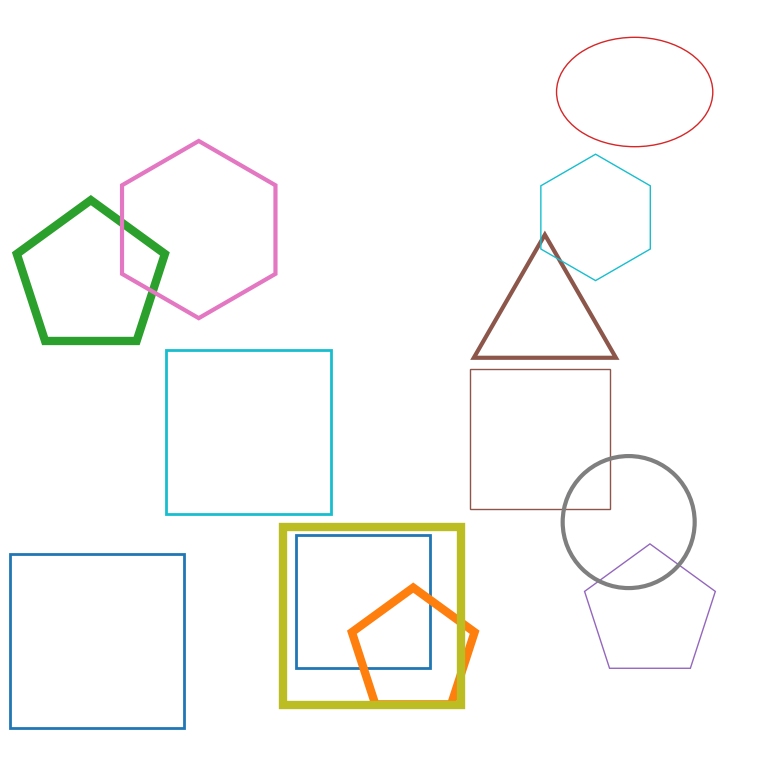[{"shape": "square", "thickness": 1, "radius": 0.43, "center": [0.471, 0.219]}, {"shape": "square", "thickness": 1, "radius": 0.56, "center": [0.126, 0.167]}, {"shape": "pentagon", "thickness": 3, "radius": 0.42, "center": [0.537, 0.153]}, {"shape": "pentagon", "thickness": 3, "radius": 0.51, "center": [0.118, 0.639]}, {"shape": "oval", "thickness": 0.5, "radius": 0.51, "center": [0.824, 0.881]}, {"shape": "pentagon", "thickness": 0.5, "radius": 0.45, "center": [0.844, 0.204]}, {"shape": "square", "thickness": 0.5, "radius": 0.45, "center": [0.702, 0.429]}, {"shape": "triangle", "thickness": 1.5, "radius": 0.53, "center": [0.708, 0.589]}, {"shape": "hexagon", "thickness": 1.5, "radius": 0.58, "center": [0.258, 0.702]}, {"shape": "circle", "thickness": 1.5, "radius": 0.43, "center": [0.816, 0.322]}, {"shape": "square", "thickness": 3, "radius": 0.58, "center": [0.483, 0.199]}, {"shape": "square", "thickness": 1, "radius": 0.53, "center": [0.323, 0.439]}, {"shape": "hexagon", "thickness": 0.5, "radius": 0.41, "center": [0.773, 0.718]}]